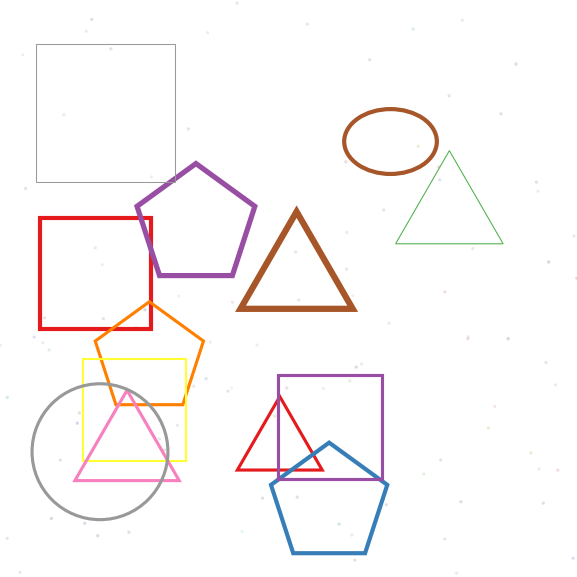[{"shape": "square", "thickness": 2, "radius": 0.48, "center": [0.165, 0.526]}, {"shape": "triangle", "thickness": 1.5, "radius": 0.42, "center": [0.484, 0.228]}, {"shape": "pentagon", "thickness": 2, "radius": 0.53, "center": [0.57, 0.127]}, {"shape": "triangle", "thickness": 0.5, "radius": 0.54, "center": [0.778, 0.631]}, {"shape": "pentagon", "thickness": 2.5, "radius": 0.54, "center": [0.339, 0.609]}, {"shape": "square", "thickness": 1.5, "radius": 0.45, "center": [0.572, 0.26]}, {"shape": "pentagon", "thickness": 1.5, "radius": 0.49, "center": [0.259, 0.378]}, {"shape": "square", "thickness": 1, "radius": 0.44, "center": [0.233, 0.29]}, {"shape": "triangle", "thickness": 3, "radius": 0.56, "center": [0.514, 0.52]}, {"shape": "oval", "thickness": 2, "radius": 0.4, "center": [0.676, 0.754]}, {"shape": "triangle", "thickness": 1.5, "radius": 0.52, "center": [0.22, 0.219]}, {"shape": "circle", "thickness": 1.5, "radius": 0.59, "center": [0.173, 0.217]}, {"shape": "square", "thickness": 0.5, "radius": 0.6, "center": [0.183, 0.803]}]